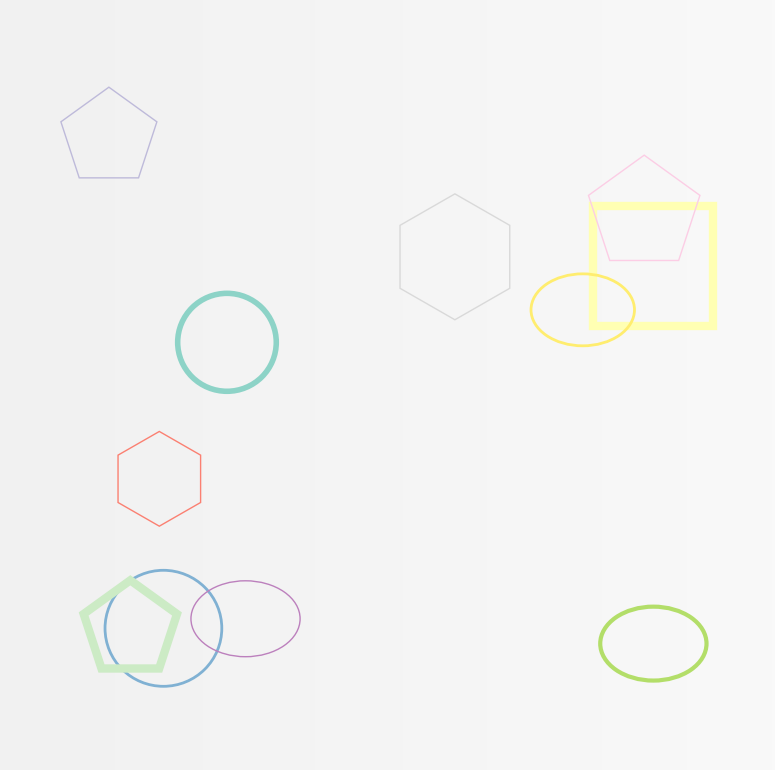[{"shape": "circle", "thickness": 2, "radius": 0.32, "center": [0.293, 0.555]}, {"shape": "square", "thickness": 3, "radius": 0.39, "center": [0.842, 0.655]}, {"shape": "pentagon", "thickness": 0.5, "radius": 0.33, "center": [0.141, 0.822]}, {"shape": "hexagon", "thickness": 0.5, "radius": 0.31, "center": [0.206, 0.378]}, {"shape": "circle", "thickness": 1, "radius": 0.38, "center": [0.211, 0.184]}, {"shape": "oval", "thickness": 1.5, "radius": 0.34, "center": [0.843, 0.164]}, {"shape": "pentagon", "thickness": 0.5, "radius": 0.38, "center": [0.831, 0.723]}, {"shape": "hexagon", "thickness": 0.5, "radius": 0.41, "center": [0.587, 0.666]}, {"shape": "oval", "thickness": 0.5, "radius": 0.35, "center": [0.317, 0.196]}, {"shape": "pentagon", "thickness": 3, "radius": 0.32, "center": [0.168, 0.183]}, {"shape": "oval", "thickness": 1, "radius": 0.33, "center": [0.752, 0.598]}]